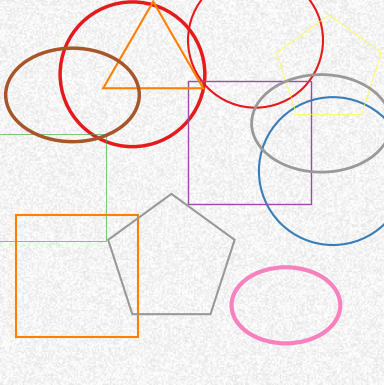[{"shape": "circle", "thickness": 2.5, "radius": 0.94, "center": [0.344, 0.807]}, {"shape": "circle", "thickness": 1.5, "radius": 0.88, "center": [0.664, 0.896]}, {"shape": "circle", "thickness": 1.5, "radius": 0.96, "center": [0.865, 0.556]}, {"shape": "square", "thickness": 0.5, "radius": 0.69, "center": [0.137, 0.512]}, {"shape": "square", "thickness": 1, "radius": 0.8, "center": [0.647, 0.63]}, {"shape": "square", "thickness": 1.5, "radius": 0.79, "center": [0.199, 0.283]}, {"shape": "triangle", "thickness": 1.5, "radius": 0.75, "center": [0.398, 0.846]}, {"shape": "pentagon", "thickness": 0.5, "radius": 0.72, "center": [0.855, 0.818]}, {"shape": "oval", "thickness": 2.5, "radius": 0.87, "center": [0.188, 0.753]}, {"shape": "oval", "thickness": 3, "radius": 0.71, "center": [0.743, 0.207]}, {"shape": "pentagon", "thickness": 1.5, "radius": 0.86, "center": [0.445, 0.324]}, {"shape": "oval", "thickness": 2, "radius": 0.9, "center": [0.835, 0.68]}]